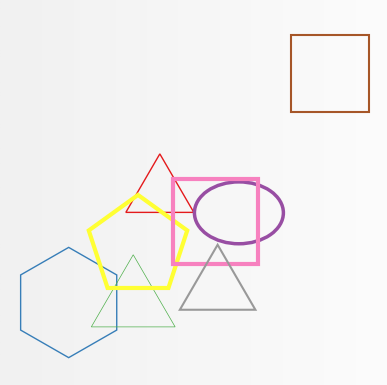[{"shape": "triangle", "thickness": 1, "radius": 0.51, "center": [0.412, 0.499]}, {"shape": "hexagon", "thickness": 1, "radius": 0.72, "center": [0.177, 0.214]}, {"shape": "triangle", "thickness": 0.5, "radius": 0.62, "center": [0.344, 0.213]}, {"shape": "oval", "thickness": 2.5, "radius": 0.57, "center": [0.617, 0.447]}, {"shape": "pentagon", "thickness": 3, "radius": 0.67, "center": [0.356, 0.36]}, {"shape": "square", "thickness": 1.5, "radius": 0.5, "center": [0.852, 0.809]}, {"shape": "square", "thickness": 3, "radius": 0.55, "center": [0.556, 0.425]}, {"shape": "triangle", "thickness": 1.5, "radius": 0.56, "center": [0.562, 0.252]}]